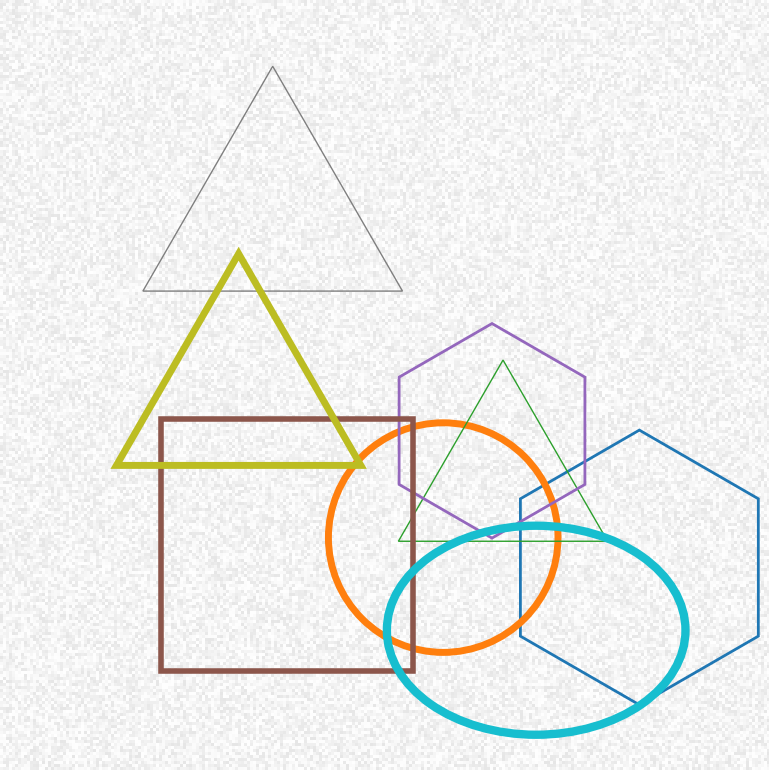[{"shape": "hexagon", "thickness": 1, "radius": 0.89, "center": [0.83, 0.263]}, {"shape": "circle", "thickness": 2.5, "radius": 0.75, "center": [0.576, 0.302]}, {"shape": "triangle", "thickness": 0.5, "radius": 0.78, "center": [0.653, 0.376]}, {"shape": "hexagon", "thickness": 1, "radius": 0.7, "center": [0.639, 0.441]}, {"shape": "square", "thickness": 2, "radius": 0.82, "center": [0.373, 0.292]}, {"shape": "triangle", "thickness": 0.5, "radius": 0.97, "center": [0.354, 0.719]}, {"shape": "triangle", "thickness": 2.5, "radius": 0.92, "center": [0.31, 0.487]}, {"shape": "oval", "thickness": 3, "radius": 0.97, "center": [0.696, 0.182]}]